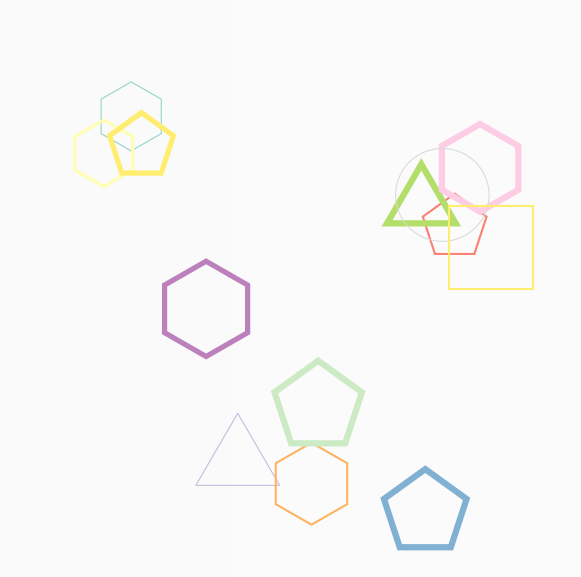[{"shape": "hexagon", "thickness": 0.5, "radius": 0.3, "center": [0.226, 0.798]}, {"shape": "hexagon", "thickness": 1.5, "radius": 0.29, "center": [0.179, 0.734]}, {"shape": "triangle", "thickness": 0.5, "radius": 0.42, "center": [0.409, 0.2]}, {"shape": "pentagon", "thickness": 1, "radius": 0.29, "center": [0.782, 0.606]}, {"shape": "pentagon", "thickness": 3, "radius": 0.37, "center": [0.732, 0.112]}, {"shape": "hexagon", "thickness": 1, "radius": 0.35, "center": [0.536, 0.162]}, {"shape": "triangle", "thickness": 3, "radius": 0.34, "center": [0.725, 0.646]}, {"shape": "hexagon", "thickness": 3, "radius": 0.38, "center": [0.826, 0.708]}, {"shape": "circle", "thickness": 0.5, "radius": 0.4, "center": [0.761, 0.662]}, {"shape": "hexagon", "thickness": 2.5, "radius": 0.41, "center": [0.355, 0.464]}, {"shape": "pentagon", "thickness": 3, "radius": 0.4, "center": [0.547, 0.295]}, {"shape": "square", "thickness": 1, "radius": 0.36, "center": [0.845, 0.57]}, {"shape": "pentagon", "thickness": 2.5, "radius": 0.29, "center": [0.243, 0.746]}]